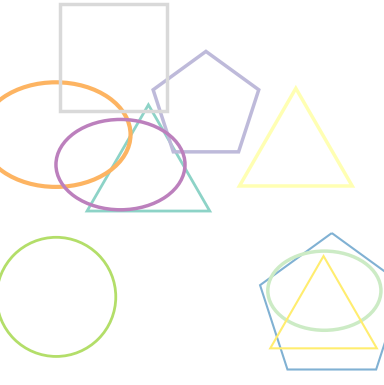[{"shape": "triangle", "thickness": 2, "radius": 0.92, "center": [0.385, 0.544]}, {"shape": "triangle", "thickness": 2.5, "radius": 0.85, "center": [0.768, 0.601]}, {"shape": "pentagon", "thickness": 2.5, "radius": 0.72, "center": [0.535, 0.722]}, {"shape": "pentagon", "thickness": 1.5, "radius": 0.98, "center": [0.862, 0.199]}, {"shape": "oval", "thickness": 3, "radius": 0.97, "center": [0.145, 0.65]}, {"shape": "circle", "thickness": 2, "radius": 0.77, "center": [0.146, 0.229]}, {"shape": "square", "thickness": 2.5, "radius": 0.69, "center": [0.295, 0.851]}, {"shape": "oval", "thickness": 2.5, "radius": 0.84, "center": [0.313, 0.572]}, {"shape": "oval", "thickness": 2.5, "radius": 0.73, "center": [0.843, 0.245]}, {"shape": "triangle", "thickness": 1.5, "radius": 0.8, "center": [0.84, 0.175]}]